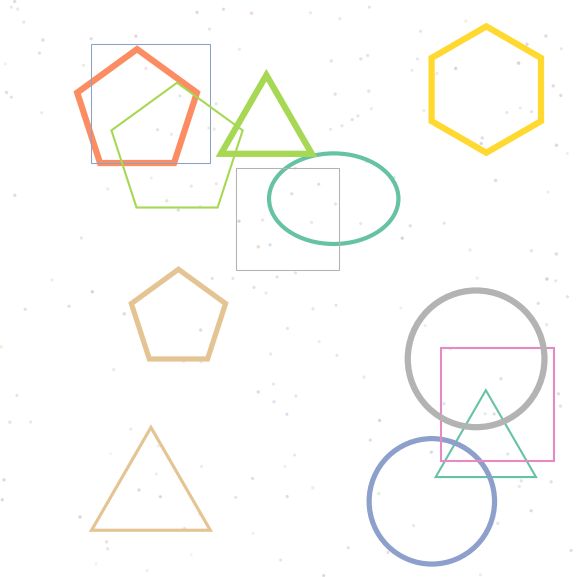[{"shape": "triangle", "thickness": 1, "radius": 0.5, "center": [0.841, 0.223]}, {"shape": "oval", "thickness": 2, "radius": 0.56, "center": [0.578, 0.655]}, {"shape": "pentagon", "thickness": 3, "radius": 0.54, "center": [0.237, 0.805]}, {"shape": "square", "thickness": 0.5, "radius": 0.52, "center": [0.26, 0.819]}, {"shape": "circle", "thickness": 2.5, "radius": 0.54, "center": [0.748, 0.131]}, {"shape": "square", "thickness": 1, "radius": 0.49, "center": [0.861, 0.299]}, {"shape": "triangle", "thickness": 3, "radius": 0.45, "center": [0.461, 0.778]}, {"shape": "pentagon", "thickness": 1, "radius": 0.6, "center": [0.307, 0.736]}, {"shape": "hexagon", "thickness": 3, "radius": 0.55, "center": [0.842, 0.844]}, {"shape": "triangle", "thickness": 1.5, "radius": 0.59, "center": [0.261, 0.14]}, {"shape": "pentagon", "thickness": 2.5, "radius": 0.43, "center": [0.309, 0.447]}, {"shape": "square", "thickness": 0.5, "radius": 0.45, "center": [0.498, 0.62]}, {"shape": "circle", "thickness": 3, "radius": 0.59, "center": [0.824, 0.378]}]